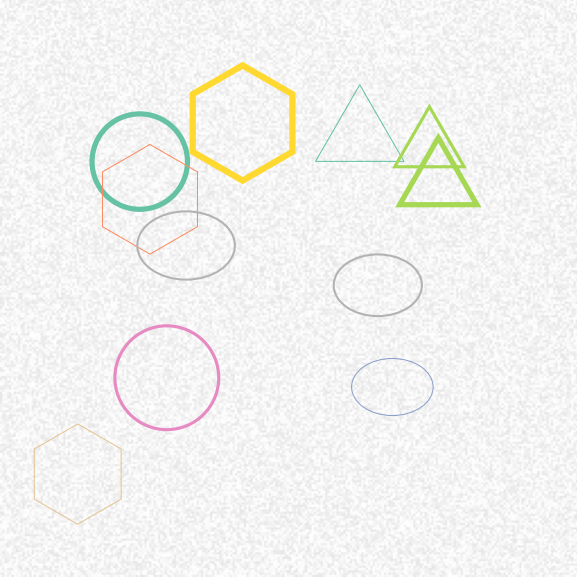[{"shape": "circle", "thickness": 2.5, "radius": 0.41, "center": [0.242, 0.719]}, {"shape": "triangle", "thickness": 0.5, "radius": 0.44, "center": [0.623, 0.764]}, {"shape": "hexagon", "thickness": 0.5, "radius": 0.47, "center": [0.26, 0.654]}, {"shape": "oval", "thickness": 0.5, "radius": 0.35, "center": [0.679, 0.329]}, {"shape": "circle", "thickness": 1.5, "radius": 0.45, "center": [0.289, 0.345]}, {"shape": "triangle", "thickness": 2.5, "radius": 0.39, "center": [0.759, 0.683]}, {"shape": "triangle", "thickness": 1.5, "radius": 0.35, "center": [0.744, 0.745]}, {"shape": "hexagon", "thickness": 3, "radius": 0.5, "center": [0.42, 0.786]}, {"shape": "hexagon", "thickness": 0.5, "radius": 0.43, "center": [0.135, 0.178]}, {"shape": "oval", "thickness": 1, "radius": 0.38, "center": [0.654, 0.505]}, {"shape": "oval", "thickness": 1, "radius": 0.42, "center": [0.322, 0.574]}]